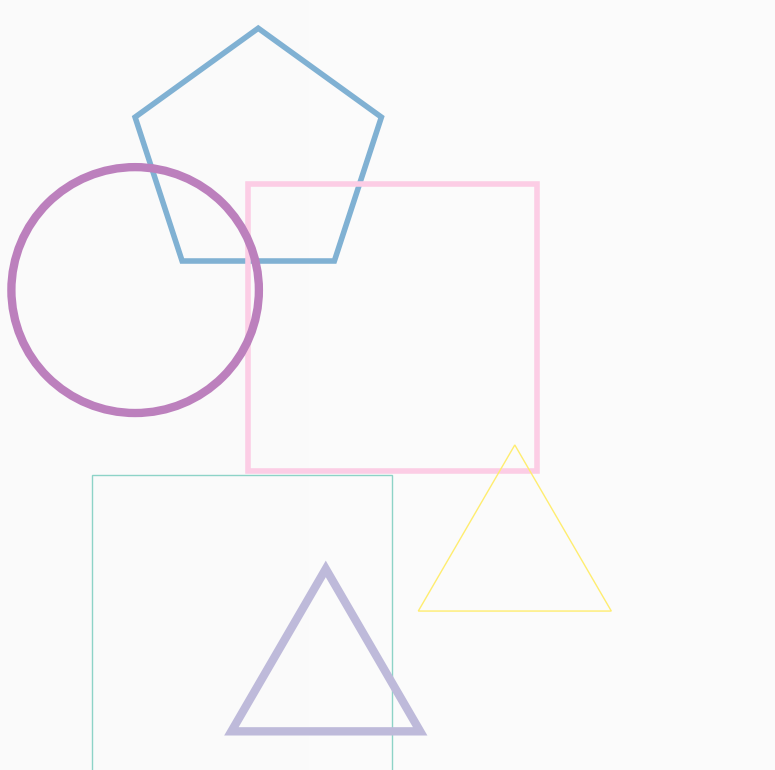[{"shape": "square", "thickness": 0.5, "radius": 0.97, "center": [0.313, 0.19]}, {"shape": "triangle", "thickness": 3, "radius": 0.7, "center": [0.42, 0.121]}, {"shape": "pentagon", "thickness": 2, "radius": 0.84, "center": [0.333, 0.796]}, {"shape": "square", "thickness": 2, "radius": 0.93, "center": [0.506, 0.575]}, {"shape": "circle", "thickness": 3, "radius": 0.8, "center": [0.174, 0.623]}, {"shape": "triangle", "thickness": 0.5, "radius": 0.72, "center": [0.664, 0.278]}]